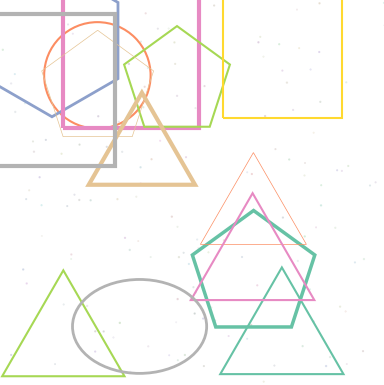[{"shape": "pentagon", "thickness": 2.5, "radius": 0.84, "center": [0.659, 0.286]}, {"shape": "triangle", "thickness": 1.5, "radius": 0.92, "center": [0.732, 0.121]}, {"shape": "triangle", "thickness": 0.5, "radius": 0.79, "center": [0.658, 0.445]}, {"shape": "circle", "thickness": 1.5, "radius": 0.69, "center": [0.253, 0.804]}, {"shape": "hexagon", "thickness": 2, "radius": 0.99, "center": [0.135, 0.895]}, {"shape": "triangle", "thickness": 1.5, "radius": 0.93, "center": [0.656, 0.313]}, {"shape": "square", "thickness": 3, "radius": 0.88, "center": [0.34, 0.845]}, {"shape": "triangle", "thickness": 1.5, "radius": 0.92, "center": [0.164, 0.114]}, {"shape": "pentagon", "thickness": 1.5, "radius": 0.72, "center": [0.46, 0.788]}, {"shape": "square", "thickness": 1.5, "radius": 0.77, "center": [0.734, 0.849]}, {"shape": "pentagon", "thickness": 0.5, "radius": 0.76, "center": [0.254, 0.769]}, {"shape": "triangle", "thickness": 3, "radius": 0.8, "center": [0.369, 0.6]}, {"shape": "oval", "thickness": 2, "radius": 0.87, "center": [0.363, 0.152]}, {"shape": "square", "thickness": 3, "radius": 0.99, "center": [0.102, 0.767]}]